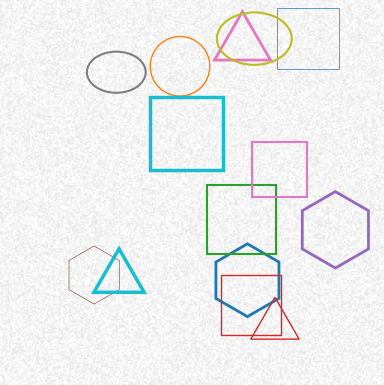[{"shape": "square", "thickness": 0.5, "radius": 0.4, "center": [0.8, 0.9]}, {"shape": "hexagon", "thickness": 2, "radius": 0.47, "center": [0.643, 0.272]}, {"shape": "circle", "thickness": 1, "radius": 0.39, "center": [0.468, 0.828]}, {"shape": "square", "thickness": 1.5, "radius": 0.45, "center": [0.626, 0.429]}, {"shape": "triangle", "thickness": 1, "radius": 0.36, "center": [0.714, 0.155]}, {"shape": "square", "thickness": 1, "radius": 0.39, "center": [0.653, 0.209]}, {"shape": "hexagon", "thickness": 2, "radius": 0.5, "center": [0.871, 0.403]}, {"shape": "hexagon", "thickness": 0.5, "radius": 0.38, "center": [0.245, 0.286]}, {"shape": "triangle", "thickness": 2, "radius": 0.42, "center": [0.63, 0.886]}, {"shape": "square", "thickness": 1.5, "radius": 0.36, "center": [0.726, 0.559]}, {"shape": "oval", "thickness": 1.5, "radius": 0.38, "center": [0.302, 0.812]}, {"shape": "oval", "thickness": 1.5, "radius": 0.49, "center": [0.661, 0.9]}, {"shape": "square", "thickness": 2.5, "radius": 0.47, "center": [0.484, 0.654]}, {"shape": "triangle", "thickness": 2.5, "radius": 0.38, "center": [0.309, 0.278]}]